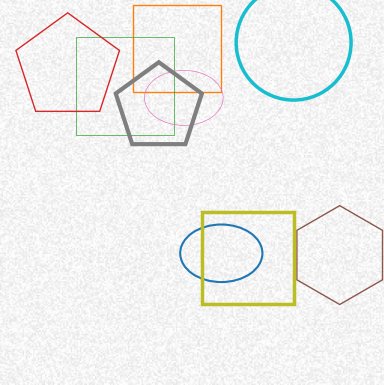[{"shape": "oval", "thickness": 1.5, "radius": 0.53, "center": [0.575, 0.342]}, {"shape": "square", "thickness": 1, "radius": 0.57, "center": [0.459, 0.874]}, {"shape": "square", "thickness": 0.5, "radius": 0.63, "center": [0.324, 0.776]}, {"shape": "pentagon", "thickness": 1, "radius": 0.71, "center": [0.176, 0.825]}, {"shape": "hexagon", "thickness": 1, "radius": 0.64, "center": [0.882, 0.337]}, {"shape": "oval", "thickness": 0.5, "radius": 0.51, "center": [0.477, 0.746]}, {"shape": "pentagon", "thickness": 3, "radius": 0.59, "center": [0.413, 0.721]}, {"shape": "square", "thickness": 2.5, "radius": 0.6, "center": [0.644, 0.331]}, {"shape": "circle", "thickness": 2.5, "radius": 0.75, "center": [0.763, 0.889]}]